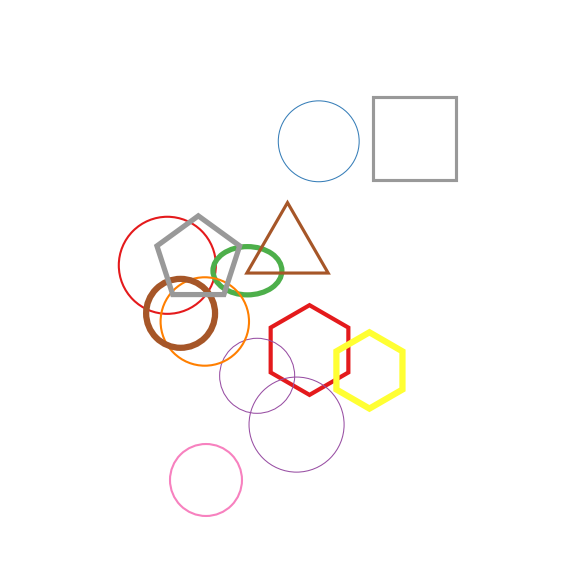[{"shape": "circle", "thickness": 1, "radius": 0.42, "center": [0.29, 0.54]}, {"shape": "hexagon", "thickness": 2, "radius": 0.39, "center": [0.536, 0.393]}, {"shape": "circle", "thickness": 0.5, "radius": 0.35, "center": [0.552, 0.754]}, {"shape": "oval", "thickness": 2.5, "radius": 0.3, "center": [0.428, 0.53]}, {"shape": "circle", "thickness": 0.5, "radius": 0.32, "center": [0.445, 0.348]}, {"shape": "circle", "thickness": 0.5, "radius": 0.41, "center": [0.514, 0.264]}, {"shape": "circle", "thickness": 1, "radius": 0.38, "center": [0.355, 0.442]}, {"shape": "hexagon", "thickness": 3, "radius": 0.33, "center": [0.64, 0.358]}, {"shape": "circle", "thickness": 3, "radius": 0.3, "center": [0.313, 0.457]}, {"shape": "triangle", "thickness": 1.5, "radius": 0.41, "center": [0.498, 0.567]}, {"shape": "circle", "thickness": 1, "radius": 0.31, "center": [0.357, 0.168]}, {"shape": "square", "thickness": 1.5, "radius": 0.36, "center": [0.718, 0.759]}, {"shape": "pentagon", "thickness": 2.5, "radius": 0.38, "center": [0.343, 0.55]}]